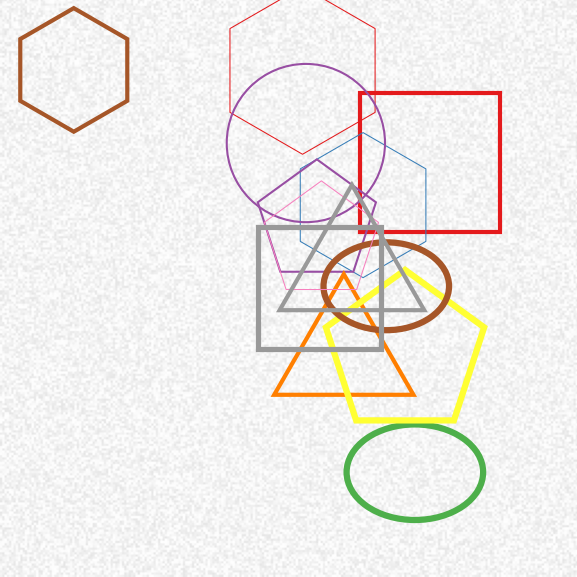[{"shape": "hexagon", "thickness": 0.5, "radius": 0.73, "center": [0.524, 0.877]}, {"shape": "square", "thickness": 2, "radius": 0.6, "center": [0.744, 0.718]}, {"shape": "hexagon", "thickness": 0.5, "radius": 0.63, "center": [0.629, 0.644]}, {"shape": "oval", "thickness": 3, "radius": 0.59, "center": [0.718, 0.181]}, {"shape": "pentagon", "thickness": 1, "radius": 0.54, "center": [0.549, 0.616]}, {"shape": "circle", "thickness": 1, "radius": 0.69, "center": [0.53, 0.751]}, {"shape": "triangle", "thickness": 2, "radius": 0.7, "center": [0.595, 0.385]}, {"shape": "pentagon", "thickness": 3, "radius": 0.72, "center": [0.701, 0.388]}, {"shape": "hexagon", "thickness": 2, "radius": 0.53, "center": [0.128, 0.878]}, {"shape": "oval", "thickness": 3, "radius": 0.54, "center": [0.669, 0.503]}, {"shape": "pentagon", "thickness": 0.5, "radius": 0.52, "center": [0.557, 0.582]}, {"shape": "square", "thickness": 2.5, "radius": 0.53, "center": [0.553, 0.501]}, {"shape": "triangle", "thickness": 2, "radius": 0.72, "center": [0.609, 0.534]}]